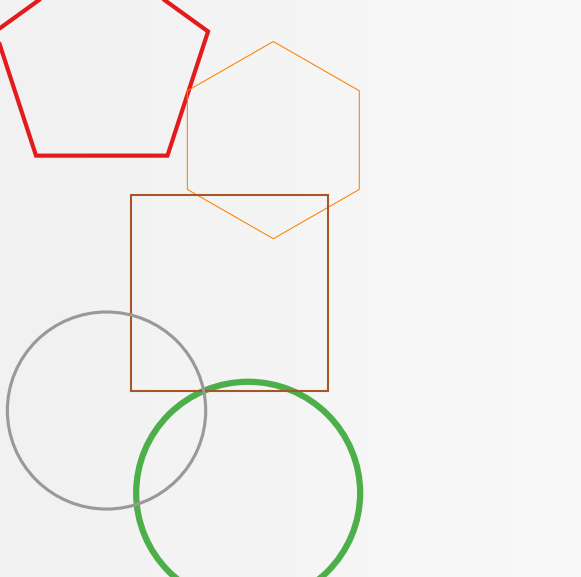[{"shape": "pentagon", "thickness": 2, "radius": 0.96, "center": [0.175, 0.885]}, {"shape": "circle", "thickness": 3, "radius": 0.96, "center": [0.427, 0.145]}, {"shape": "hexagon", "thickness": 0.5, "radius": 0.85, "center": [0.47, 0.757]}, {"shape": "square", "thickness": 1, "radius": 0.85, "center": [0.395, 0.492]}, {"shape": "circle", "thickness": 1.5, "radius": 0.85, "center": [0.183, 0.288]}]